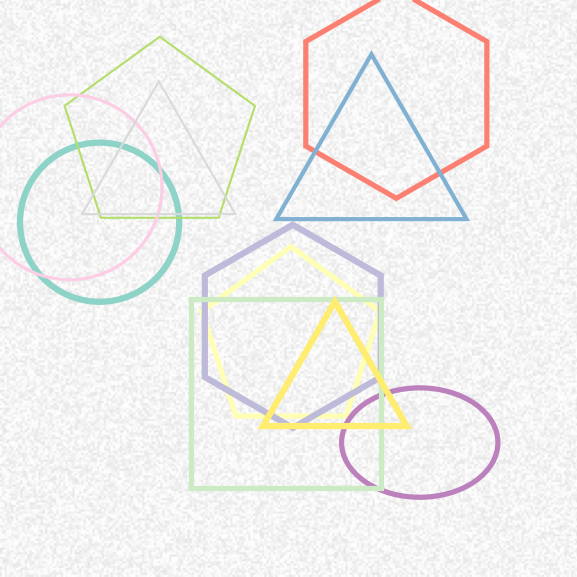[{"shape": "circle", "thickness": 3, "radius": 0.69, "center": [0.172, 0.614]}, {"shape": "pentagon", "thickness": 2.5, "radius": 0.81, "center": [0.504, 0.41]}, {"shape": "hexagon", "thickness": 3, "radius": 0.88, "center": [0.507, 0.434]}, {"shape": "hexagon", "thickness": 2.5, "radius": 0.91, "center": [0.686, 0.837]}, {"shape": "triangle", "thickness": 2, "radius": 0.95, "center": [0.643, 0.715]}, {"shape": "pentagon", "thickness": 1, "radius": 0.87, "center": [0.277, 0.762]}, {"shape": "circle", "thickness": 1.5, "radius": 0.8, "center": [0.12, 0.675]}, {"shape": "triangle", "thickness": 1, "radius": 0.77, "center": [0.275, 0.705]}, {"shape": "oval", "thickness": 2.5, "radius": 0.68, "center": [0.727, 0.233]}, {"shape": "square", "thickness": 2.5, "radius": 0.82, "center": [0.495, 0.318]}, {"shape": "triangle", "thickness": 3, "radius": 0.72, "center": [0.58, 0.333]}]